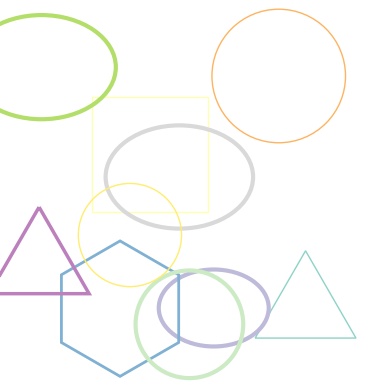[{"shape": "triangle", "thickness": 1, "radius": 0.76, "center": [0.794, 0.197]}, {"shape": "square", "thickness": 1, "radius": 0.75, "center": [0.389, 0.599]}, {"shape": "oval", "thickness": 3, "radius": 0.71, "center": [0.555, 0.2]}, {"shape": "hexagon", "thickness": 2, "radius": 0.88, "center": [0.312, 0.198]}, {"shape": "circle", "thickness": 1, "radius": 0.87, "center": [0.724, 0.803]}, {"shape": "oval", "thickness": 3, "radius": 0.97, "center": [0.108, 0.826]}, {"shape": "oval", "thickness": 3, "radius": 0.96, "center": [0.466, 0.54]}, {"shape": "triangle", "thickness": 2.5, "radius": 0.75, "center": [0.101, 0.312]}, {"shape": "circle", "thickness": 3, "radius": 0.7, "center": [0.492, 0.158]}, {"shape": "circle", "thickness": 1, "radius": 0.67, "center": [0.338, 0.39]}]